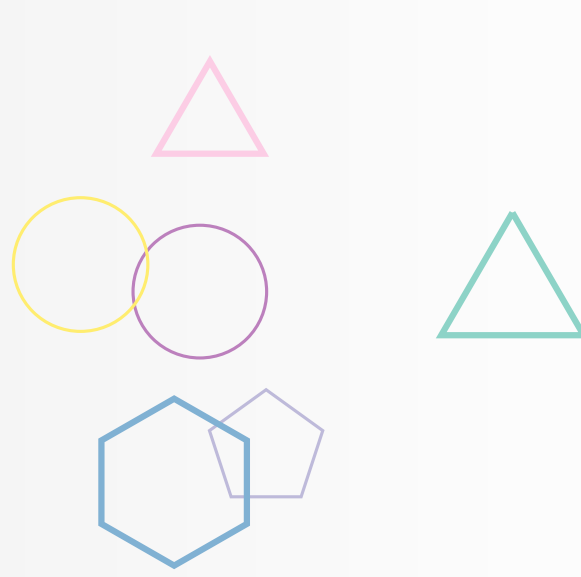[{"shape": "triangle", "thickness": 3, "radius": 0.71, "center": [0.882, 0.489]}, {"shape": "pentagon", "thickness": 1.5, "radius": 0.51, "center": [0.458, 0.222]}, {"shape": "hexagon", "thickness": 3, "radius": 0.72, "center": [0.3, 0.164]}, {"shape": "triangle", "thickness": 3, "radius": 0.53, "center": [0.361, 0.786]}, {"shape": "circle", "thickness": 1.5, "radius": 0.57, "center": [0.344, 0.494]}, {"shape": "circle", "thickness": 1.5, "radius": 0.58, "center": [0.139, 0.541]}]